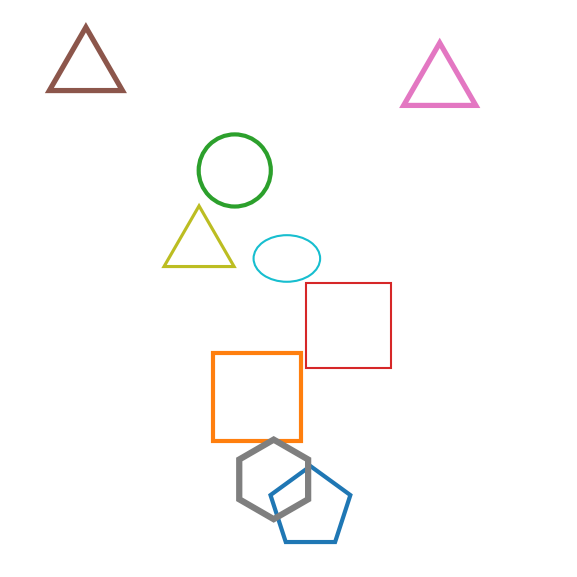[{"shape": "pentagon", "thickness": 2, "radius": 0.36, "center": [0.538, 0.119]}, {"shape": "square", "thickness": 2, "radius": 0.38, "center": [0.445, 0.311]}, {"shape": "circle", "thickness": 2, "radius": 0.31, "center": [0.406, 0.704]}, {"shape": "square", "thickness": 1, "radius": 0.37, "center": [0.603, 0.436]}, {"shape": "triangle", "thickness": 2.5, "radius": 0.37, "center": [0.149, 0.879]}, {"shape": "triangle", "thickness": 2.5, "radius": 0.36, "center": [0.761, 0.853]}, {"shape": "hexagon", "thickness": 3, "radius": 0.34, "center": [0.474, 0.169]}, {"shape": "triangle", "thickness": 1.5, "radius": 0.35, "center": [0.345, 0.573]}, {"shape": "oval", "thickness": 1, "radius": 0.29, "center": [0.497, 0.552]}]